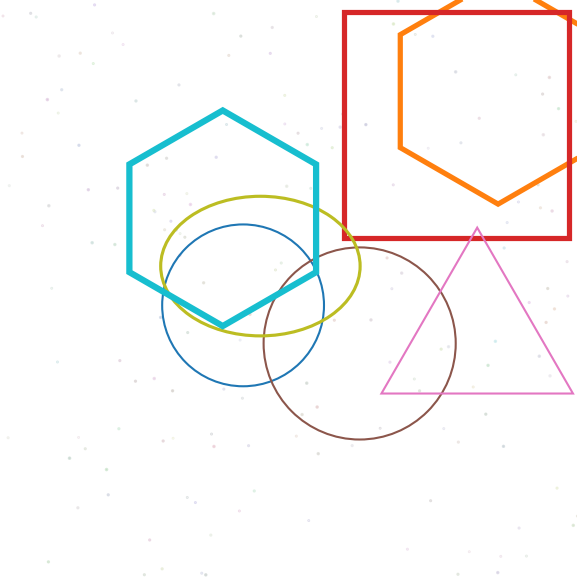[{"shape": "circle", "thickness": 1, "radius": 0.7, "center": [0.421, 0.47]}, {"shape": "hexagon", "thickness": 2.5, "radius": 0.98, "center": [0.863, 0.841]}, {"shape": "square", "thickness": 2.5, "radius": 0.98, "center": [0.791, 0.783]}, {"shape": "circle", "thickness": 1, "radius": 0.83, "center": [0.623, 0.404]}, {"shape": "triangle", "thickness": 1, "radius": 0.96, "center": [0.826, 0.413]}, {"shape": "oval", "thickness": 1.5, "radius": 0.86, "center": [0.451, 0.538]}, {"shape": "hexagon", "thickness": 3, "radius": 0.93, "center": [0.386, 0.621]}]